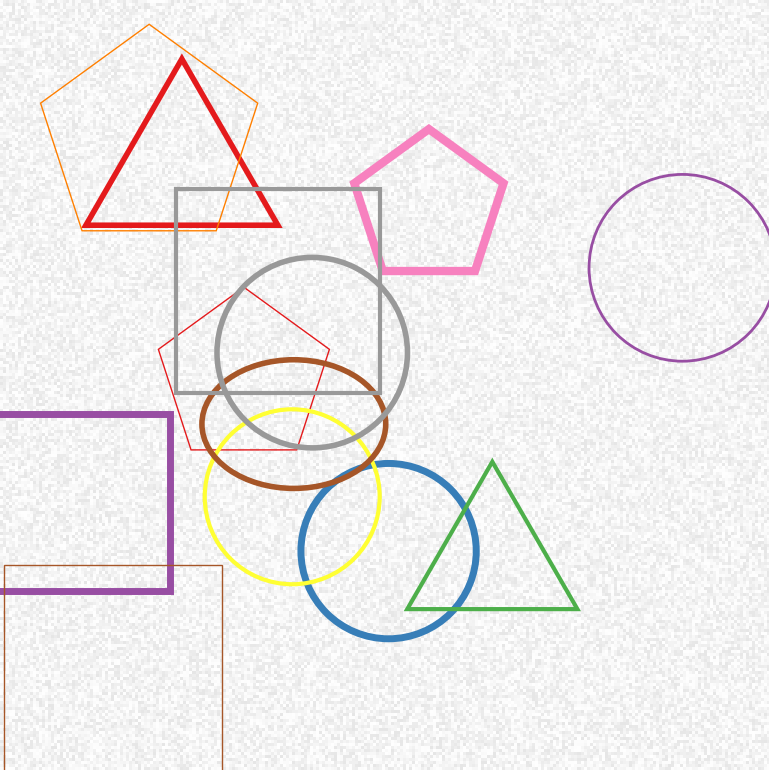[{"shape": "pentagon", "thickness": 0.5, "radius": 0.58, "center": [0.317, 0.51]}, {"shape": "triangle", "thickness": 2, "radius": 0.72, "center": [0.236, 0.779]}, {"shape": "circle", "thickness": 2.5, "radius": 0.57, "center": [0.505, 0.284]}, {"shape": "triangle", "thickness": 1.5, "radius": 0.64, "center": [0.639, 0.273]}, {"shape": "square", "thickness": 2.5, "radius": 0.57, "center": [0.106, 0.347]}, {"shape": "circle", "thickness": 1, "radius": 0.61, "center": [0.886, 0.652]}, {"shape": "pentagon", "thickness": 0.5, "radius": 0.74, "center": [0.194, 0.82]}, {"shape": "circle", "thickness": 1.5, "radius": 0.57, "center": [0.379, 0.355]}, {"shape": "oval", "thickness": 2, "radius": 0.6, "center": [0.382, 0.449]}, {"shape": "square", "thickness": 0.5, "radius": 0.71, "center": [0.146, 0.125]}, {"shape": "pentagon", "thickness": 3, "radius": 0.51, "center": [0.557, 0.73]}, {"shape": "square", "thickness": 1.5, "radius": 0.66, "center": [0.361, 0.623]}, {"shape": "circle", "thickness": 2, "radius": 0.62, "center": [0.406, 0.542]}]